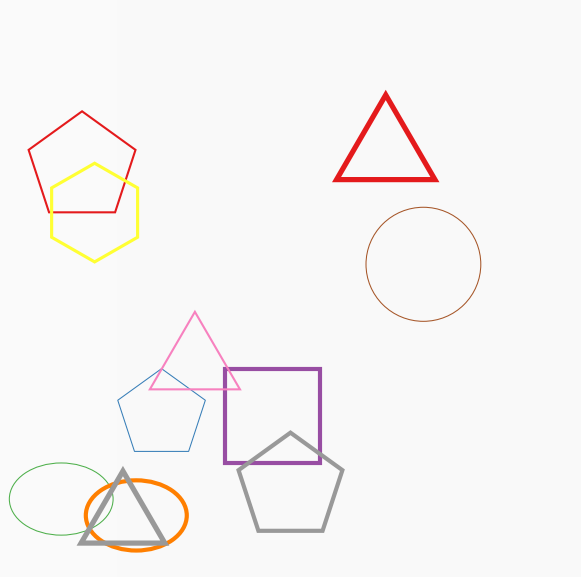[{"shape": "pentagon", "thickness": 1, "radius": 0.48, "center": [0.141, 0.71]}, {"shape": "triangle", "thickness": 2.5, "radius": 0.49, "center": [0.664, 0.737]}, {"shape": "pentagon", "thickness": 0.5, "radius": 0.4, "center": [0.278, 0.282]}, {"shape": "oval", "thickness": 0.5, "radius": 0.45, "center": [0.105, 0.135]}, {"shape": "square", "thickness": 2, "radius": 0.41, "center": [0.469, 0.279]}, {"shape": "oval", "thickness": 2, "radius": 0.43, "center": [0.234, 0.107]}, {"shape": "hexagon", "thickness": 1.5, "radius": 0.43, "center": [0.163, 0.631]}, {"shape": "circle", "thickness": 0.5, "radius": 0.49, "center": [0.728, 0.541]}, {"shape": "triangle", "thickness": 1, "radius": 0.45, "center": [0.335, 0.37]}, {"shape": "pentagon", "thickness": 2, "radius": 0.47, "center": [0.5, 0.156]}, {"shape": "triangle", "thickness": 2.5, "radius": 0.42, "center": [0.212, 0.1]}]